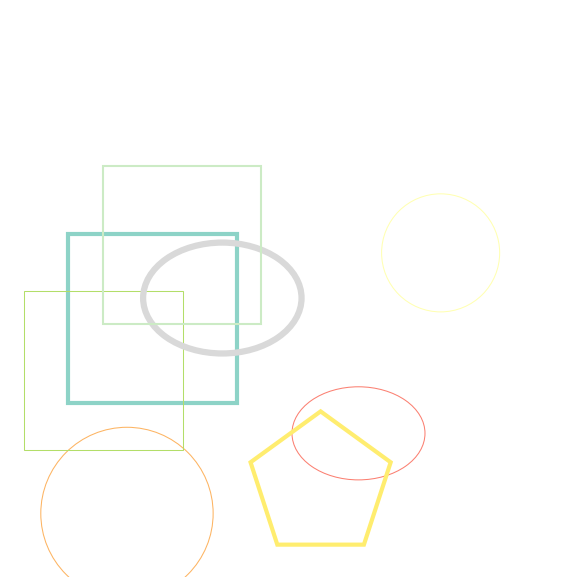[{"shape": "square", "thickness": 2, "radius": 0.73, "center": [0.264, 0.447]}, {"shape": "circle", "thickness": 0.5, "radius": 0.51, "center": [0.763, 0.561]}, {"shape": "oval", "thickness": 0.5, "radius": 0.58, "center": [0.621, 0.249]}, {"shape": "circle", "thickness": 0.5, "radius": 0.75, "center": [0.22, 0.11]}, {"shape": "square", "thickness": 0.5, "radius": 0.69, "center": [0.18, 0.358]}, {"shape": "oval", "thickness": 3, "radius": 0.69, "center": [0.385, 0.483]}, {"shape": "square", "thickness": 1, "radius": 0.68, "center": [0.315, 0.574]}, {"shape": "pentagon", "thickness": 2, "radius": 0.64, "center": [0.555, 0.159]}]